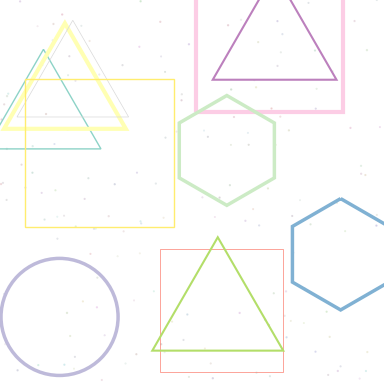[{"shape": "triangle", "thickness": 1, "radius": 0.86, "center": [0.113, 0.699]}, {"shape": "triangle", "thickness": 3, "radius": 0.91, "center": [0.169, 0.757]}, {"shape": "circle", "thickness": 2.5, "radius": 0.76, "center": [0.155, 0.177]}, {"shape": "square", "thickness": 0.5, "radius": 0.8, "center": [0.575, 0.194]}, {"shape": "hexagon", "thickness": 2.5, "radius": 0.72, "center": [0.885, 0.34]}, {"shape": "triangle", "thickness": 1.5, "radius": 0.98, "center": [0.566, 0.187]}, {"shape": "square", "thickness": 3, "radius": 0.95, "center": [0.7, 0.9]}, {"shape": "triangle", "thickness": 0.5, "radius": 0.84, "center": [0.189, 0.78]}, {"shape": "triangle", "thickness": 1.5, "radius": 0.93, "center": [0.713, 0.886]}, {"shape": "hexagon", "thickness": 2.5, "radius": 0.71, "center": [0.589, 0.609]}, {"shape": "square", "thickness": 1, "radius": 0.97, "center": [0.258, 0.603]}]